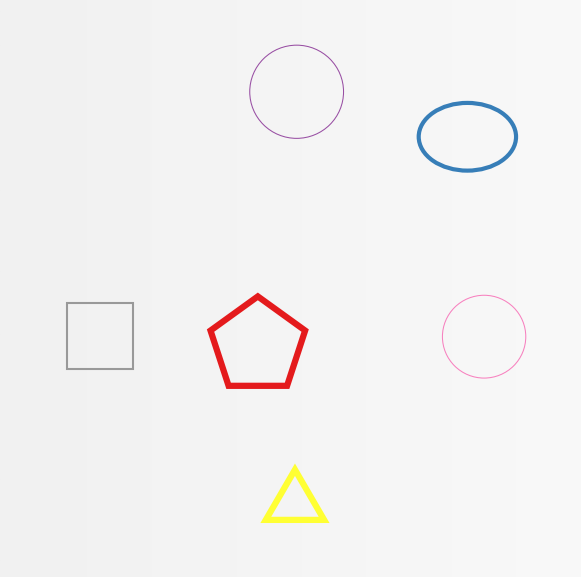[{"shape": "pentagon", "thickness": 3, "radius": 0.43, "center": [0.444, 0.4]}, {"shape": "oval", "thickness": 2, "radius": 0.42, "center": [0.804, 0.762]}, {"shape": "circle", "thickness": 0.5, "radius": 0.4, "center": [0.51, 0.84]}, {"shape": "triangle", "thickness": 3, "radius": 0.29, "center": [0.507, 0.128]}, {"shape": "circle", "thickness": 0.5, "radius": 0.36, "center": [0.833, 0.416]}, {"shape": "square", "thickness": 1, "radius": 0.29, "center": [0.172, 0.418]}]